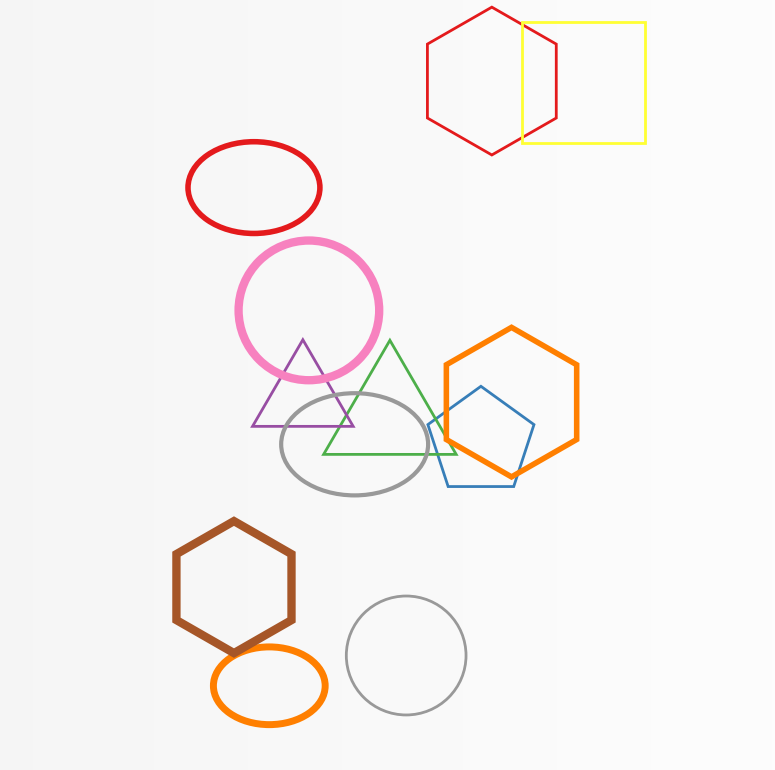[{"shape": "hexagon", "thickness": 1, "radius": 0.48, "center": [0.635, 0.895]}, {"shape": "oval", "thickness": 2, "radius": 0.43, "center": [0.328, 0.756]}, {"shape": "pentagon", "thickness": 1, "radius": 0.36, "center": [0.621, 0.426]}, {"shape": "triangle", "thickness": 1, "radius": 0.49, "center": [0.503, 0.459]}, {"shape": "triangle", "thickness": 1, "radius": 0.37, "center": [0.391, 0.484]}, {"shape": "hexagon", "thickness": 2, "radius": 0.49, "center": [0.66, 0.478]}, {"shape": "oval", "thickness": 2.5, "radius": 0.36, "center": [0.347, 0.109]}, {"shape": "square", "thickness": 1, "radius": 0.4, "center": [0.753, 0.893]}, {"shape": "hexagon", "thickness": 3, "radius": 0.43, "center": [0.302, 0.238]}, {"shape": "circle", "thickness": 3, "radius": 0.45, "center": [0.399, 0.597]}, {"shape": "circle", "thickness": 1, "radius": 0.39, "center": [0.524, 0.149]}, {"shape": "oval", "thickness": 1.5, "radius": 0.47, "center": [0.458, 0.423]}]